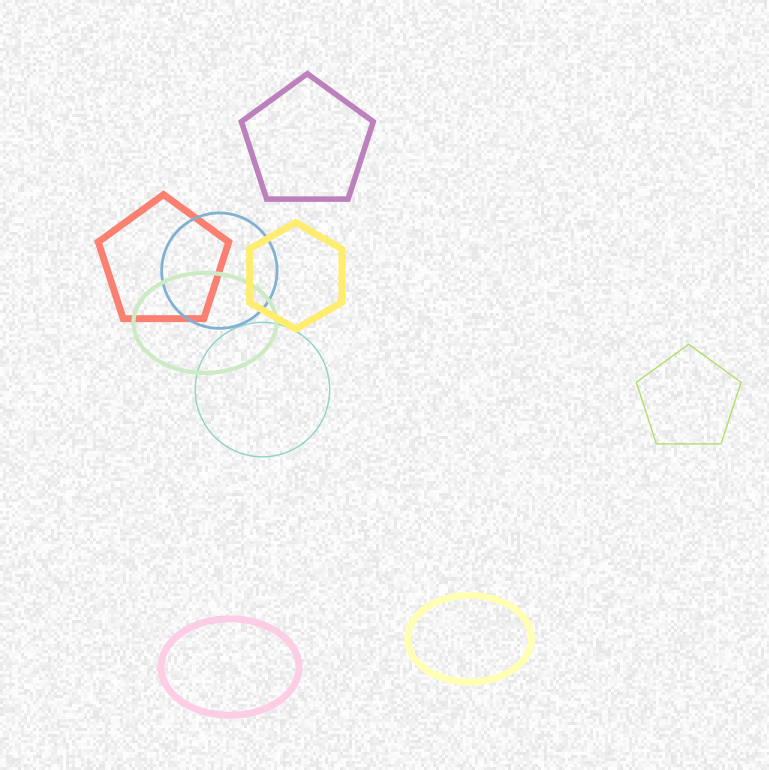[{"shape": "circle", "thickness": 0.5, "radius": 0.44, "center": [0.341, 0.494]}, {"shape": "oval", "thickness": 2.5, "radius": 0.4, "center": [0.61, 0.17]}, {"shape": "pentagon", "thickness": 2.5, "radius": 0.45, "center": [0.212, 0.658]}, {"shape": "circle", "thickness": 1, "radius": 0.37, "center": [0.285, 0.648]}, {"shape": "pentagon", "thickness": 0.5, "radius": 0.36, "center": [0.894, 0.481]}, {"shape": "oval", "thickness": 2.5, "radius": 0.45, "center": [0.299, 0.134]}, {"shape": "pentagon", "thickness": 2, "radius": 0.45, "center": [0.399, 0.814]}, {"shape": "oval", "thickness": 1.5, "radius": 0.46, "center": [0.266, 0.581]}, {"shape": "hexagon", "thickness": 2.5, "radius": 0.35, "center": [0.384, 0.642]}]